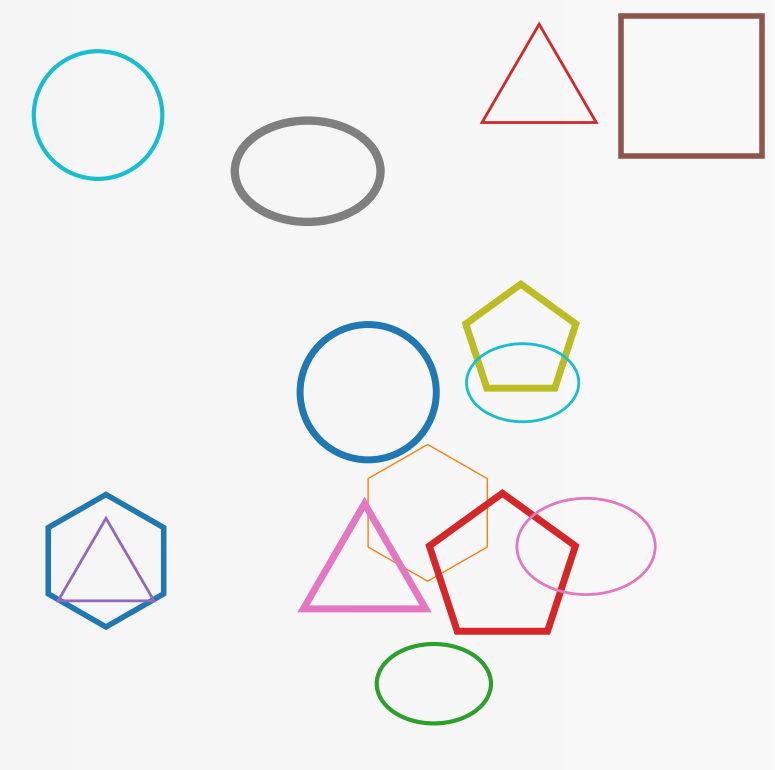[{"shape": "circle", "thickness": 2.5, "radius": 0.44, "center": [0.475, 0.491]}, {"shape": "hexagon", "thickness": 2, "radius": 0.43, "center": [0.137, 0.272]}, {"shape": "hexagon", "thickness": 0.5, "radius": 0.44, "center": [0.552, 0.334]}, {"shape": "oval", "thickness": 1.5, "radius": 0.37, "center": [0.56, 0.112]}, {"shape": "triangle", "thickness": 1, "radius": 0.43, "center": [0.696, 0.883]}, {"shape": "pentagon", "thickness": 2.5, "radius": 0.5, "center": [0.648, 0.26]}, {"shape": "triangle", "thickness": 1, "radius": 0.36, "center": [0.137, 0.255]}, {"shape": "square", "thickness": 2, "radius": 0.45, "center": [0.893, 0.888]}, {"shape": "oval", "thickness": 1, "radius": 0.45, "center": [0.756, 0.29]}, {"shape": "triangle", "thickness": 2.5, "radius": 0.46, "center": [0.47, 0.255]}, {"shape": "oval", "thickness": 3, "radius": 0.47, "center": [0.397, 0.778]}, {"shape": "pentagon", "thickness": 2.5, "radius": 0.37, "center": [0.672, 0.556]}, {"shape": "oval", "thickness": 1, "radius": 0.36, "center": [0.674, 0.503]}, {"shape": "circle", "thickness": 1.5, "radius": 0.41, "center": [0.127, 0.851]}]